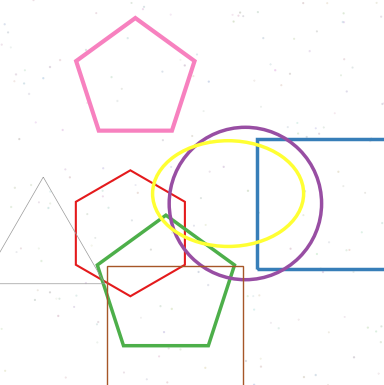[{"shape": "hexagon", "thickness": 1.5, "radius": 0.82, "center": [0.339, 0.394]}, {"shape": "square", "thickness": 2.5, "radius": 0.84, "center": [0.835, 0.47]}, {"shape": "pentagon", "thickness": 2.5, "radius": 0.94, "center": [0.431, 0.254]}, {"shape": "circle", "thickness": 2.5, "radius": 0.99, "center": [0.637, 0.471]}, {"shape": "oval", "thickness": 2.5, "radius": 0.98, "center": [0.592, 0.497]}, {"shape": "square", "thickness": 1, "radius": 0.88, "center": [0.455, 0.133]}, {"shape": "pentagon", "thickness": 3, "radius": 0.81, "center": [0.352, 0.791]}, {"shape": "triangle", "thickness": 0.5, "radius": 0.92, "center": [0.112, 0.355]}]